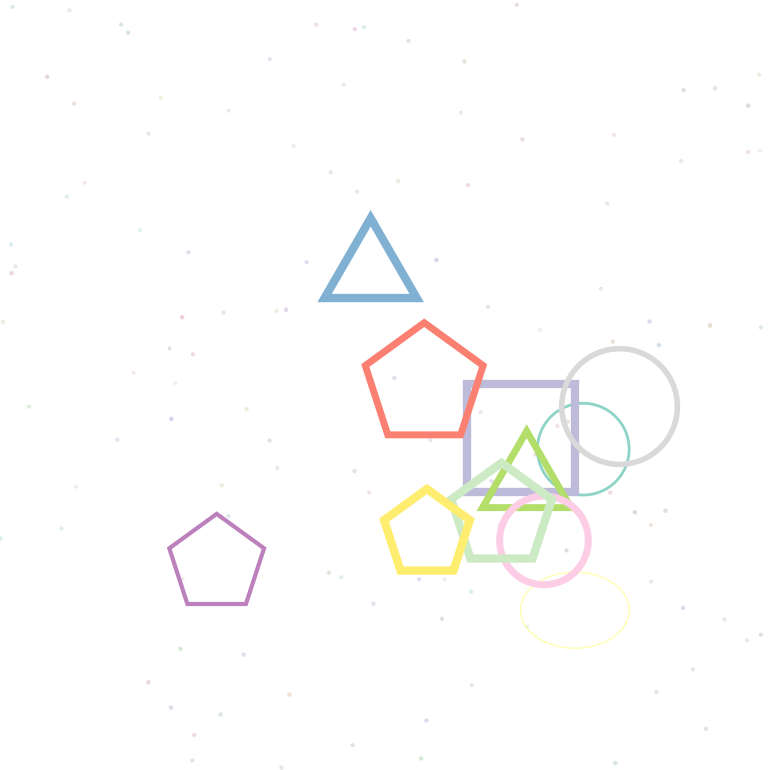[{"shape": "circle", "thickness": 1, "radius": 0.3, "center": [0.758, 0.417]}, {"shape": "oval", "thickness": 0.5, "radius": 0.35, "center": [0.747, 0.207]}, {"shape": "square", "thickness": 3, "radius": 0.35, "center": [0.677, 0.431]}, {"shape": "pentagon", "thickness": 2.5, "radius": 0.4, "center": [0.551, 0.5]}, {"shape": "triangle", "thickness": 3, "radius": 0.35, "center": [0.481, 0.648]}, {"shape": "triangle", "thickness": 2.5, "radius": 0.33, "center": [0.684, 0.374]}, {"shape": "circle", "thickness": 2.5, "radius": 0.29, "center": [0.706, 0.298]}, {"shape": "circle", "thickness": 2, "radius": 0.38, "center": [0.805, 0.472]}, {"shape": "pentagon", "thickness": 1.5, "radius": 0.32, "center": [0.281, 0.268]}, {"shape": "pentagon", "thickness": 3, "radius": 0.34, "center": [0.651, 0.33]}, {"shape": "pentagon", "thickness": 3, "radius": 0.29, "center": [0.555, 0.306]}]